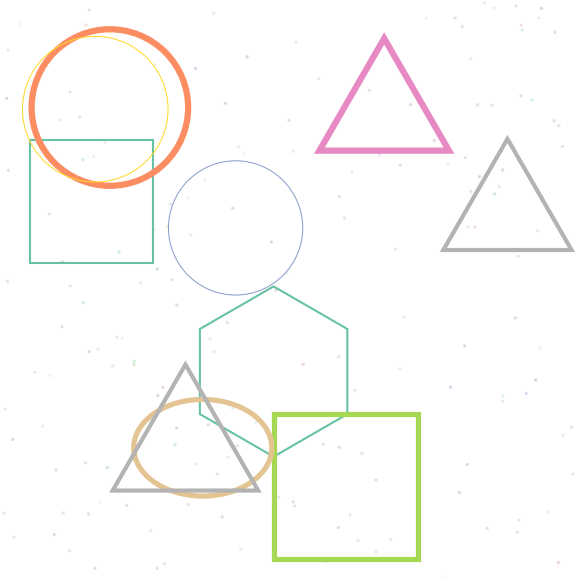[{"shape": "square", "thickness": 1, "radius": 0.53, "center": [0.159, 0.651]}, {"shape": "hexagon", "thickness": 1, "radius": 0.74, "center": [0.474, 0.356]}, {"shape": "circle", "thickness": 3, "radius": 0.68, "center": [0.19, 0.813]}, {"shape": "circle", "thickness": 0.5, "radius": 0.58, "center": [0.408, 0.604]}, {"shape": "triangle", "thickness": 3, "radius": 0.65, "center": [0.665, 0.803]}, {"shape": "square", "thickness": 2.5, "radius": 0.63, "center": [0.599, 0.157]}, {"shape": "circle", "thickness": 0.5, "radius": 0.63, "center": [0.165, 0.81]}, {"shape": "oval", "thickness": 2.5, "radius": 0.6, "center": [0.351, 0.224]}, {"shape": "triangle", "thickness": 2, "radius": 0.73, "center": [0.321, 0.222]}, {"shape": "triangle", "thickness": 2, "radius": 0.64, "center": [0.879, 0.63]}]